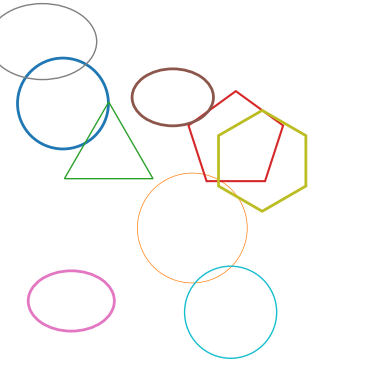[{"shape": "circle", "thickness": 2, "radius": 0.59, "center": [0.164, 0.731]}, {"shape": "circle", "thickness": 0.5, "radius": 0.71, "center": [0.5, 0.408]}, {"shape": "triangle", "thickness": 1, "radius": 0.66, "center": [0.282, 0.602]}, {"shape": "pentagon", "thickness": 1.5, "radius": 0.65, "center": [0.612, 0.634]}, {"shape": "oval", "thickness": 2, "radius": 0.53, "center": [0.449, 0.747]}, {"shape": "oval", "thickness": 2, "radius": 0.56, "center": [0.185, 0.218]}, {"shape": "oval", "thickness": 1, "radius": 0.7, "center": [0.11, 0.892]}, {"shape": "hexagon", "thickness": 2, "radius": 0.66, "center": [0.681, 0.582]}, {"shape": "circle", "thickness": 1, "radius": 0.6, "center": [0.599, 0.189]}]